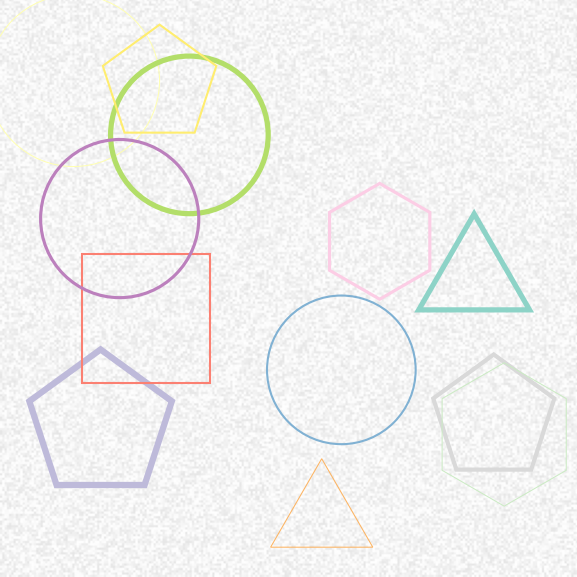[{"shape": "triangle", "thickness": 2.5, "radius": 0.55, "center": [0.821, 0.518]}, {"shape": "circle", "thickness": 0.5, "radius": 0.74, "center": [0.127, 0.86]}, {"shape": "pentagon", "thickness": 3, "radius": 0.65, "center": [0.174, 0.264]}, {"shape": "square", "thickness": 1, "radius": 0.56, "center": [0.252, 0.448]}, {"shape": "circle", "thickness": 1, "radius": 0.64, "center": [0.591, 0.359]}, {"shape": "triangle", "thickness": 0.5, "radius": 0.51, "center": [0.557, 0.103]}, {"shape": "circle", "thickness": 2.5, "radius": 0.68, "center": [0.328, 0.766]}, {"shape": "hexagon", "thickness": 1.5, "radius": 0.5, "center": [0.657, 0.581]}, {"shape": "pentagon", "thickness": 2, "radius": 0.55, "center": [0.855, 0.275]}, {"shape": "circle", "thickness": 1.5, "radius": 0.68, "center": [0.207, 0.621]}, {"shape": "hexagon", "thickness": 0.5, "radius": 0.62, "center": [0.873, 0.247]}, {"shape": "pentagon", "thickness": 1, "radius": 0.52, "center": [0.276, 0.853]}]